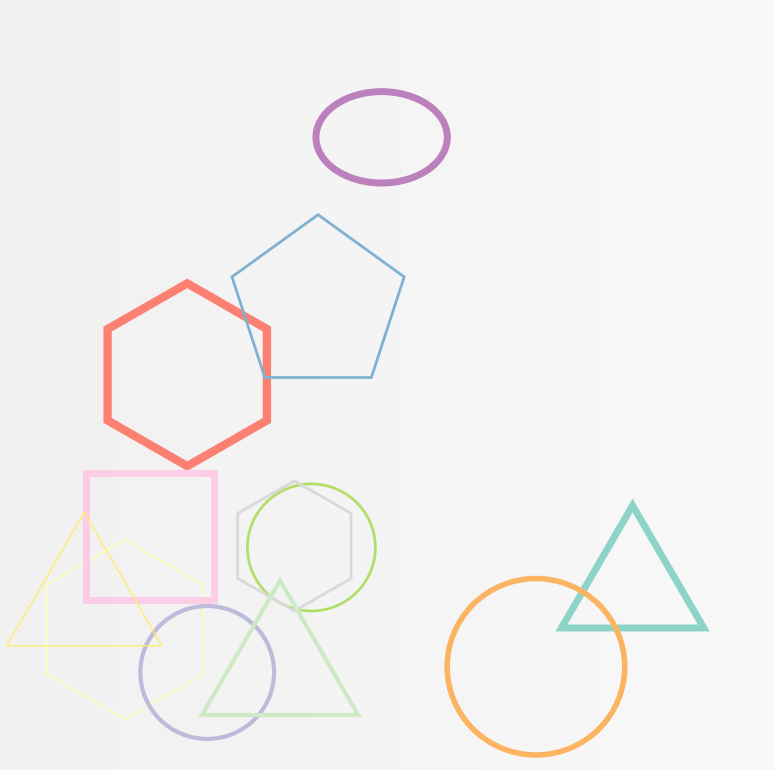[{"shape": "triangle", "thickness": 2.5, "radius": 0.53, "center": [0.816, 0.238]}, {"shape": "hexagon", "thickness": 0.5, "radius": 0.58, "center": [0.161, 0.182]}, {"shape": "circle", "thickness": 1.5, "radius": 0.43, "center": [0.267, 0.127]}, {"shape": "hexagon", "thickness": 3, "radius": 0.59, "center": [0.242, 0.513]}, {"shape": "pentagon", "thickness": 1, "radius": 0.58, "center": [0.41, 0.604]}, {"shape": "circle", "thickness": 2, "radius": 0.57, "center": [0.692, 0.134]}, {"shape": "circle", "thickness": 1, "radius": 0.41, "center": [0.402, 0.289]}, {"shape": "square", "thickness": 2.5, "radius": 0.41, "center": [0.194, 0.303]}, {"shape": "hexagon", "thickness": 1, "radius": 0.42, "center": [0.38, 0.291]}, {"shape": "oval", "thickness": 2.5, "radius": 0.42, "center": [0.492, 0.822]}, {"shape": "triangle", "thickness": 1.5, "radius": 0.58, "center": [0.361, 0.13]}, {"shape": "triangle", "thickness": 0.5, "radius": 0.58, "center": [0.109, 0.219]}]